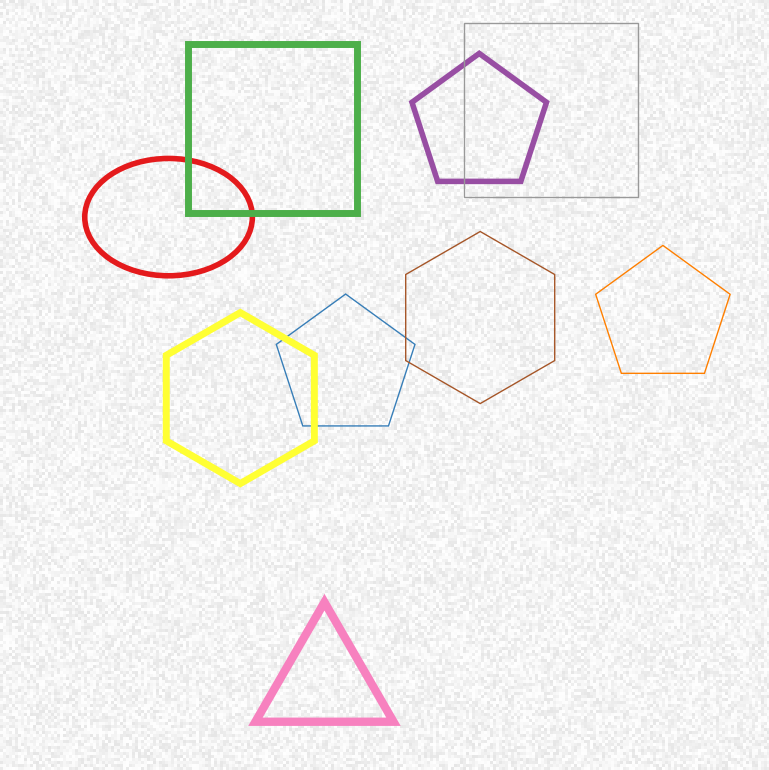[{"shape": "oval", "thickness": 2, "radius": 0.54, "center": [0.219, 0.718]}, {"shape": "pentagon", "thickness": 0.5, "radius": 0.47, "center": [0.449, 0.523]}, {"shape": "square", "thickness": 2.5, "radius": 0.55, "center": [0.354, 0.833]}, {"shape": "pentagon", "thickness": 2, "radius": 0.46, "center": [0.622, 0.839]}, {"shape": "pentagon", "thickness": 0.5, "radius": 0.46, "center": [0.861, 0.589]}, {"shape": "hexagon", "thickness": 2.5, "radius": 0.56, "center": [0.312, 0.483]}, {"shape": "hexagon", "thickness": 0.5, "radius": 0.56, "center": [0.624, 0.588]}, {"shape": "triangle", "thickness": 3, "radius": 0.52, "center": [0.421, 0.114]}, {"shape": "square", "thickness": 0.5, "radius": 0.56, "center": [0.716, 0.857]}]